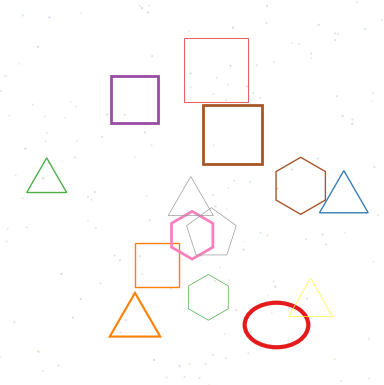[{"shape": "square", "thickness": 0.5, "radius": 0.42, "center": [0.56, 0.817]}, {"shape": "oval", "thickness": 3, "radius": 0.41, "center": [0.718, 0.156]}, {"shape": "triangle", "thickness": 1, "radius": 0.37, "center": [0.893, 0.484]}, {"shape": "hexagon", "thickness": 0.5, "radius": 0.3, "center": [0.541, 0.228]}, {"shape": "triangle", "thickness": 1, "radius": 0.3, "center": [0.121, 0.53]}, {"shape": "square", "thickness": 2, "radius": 0.3, "center": [0.349, 0.742]}, {"shape": "square", "thickness": 1, "radius": 0.29, "center": [0.409, 0.312]}, {"shape": "triangle", "thickness": 1.5, "radius": 0.38, "center": [0.351, 0.164]}, {"shape": "triangle", "thickness": 0.5, "radius": 0.33, "center": [0.807, 0.211]}, {"shape": "hexagon", "thickness": 1, "radius": 0.37, "center": [0.781, 0.517]}, {"shape": "square", "thickness": 2, "radius": 0.38, "center": [0.604, 0.65]}, {"shape": "hexagon", "thickness": 2, "radius": 0.31, "center": [0.499, 0.389]}, {"shape": "triangle", "thickness": 0.5, "radius": 0.34, "center": [0.495, 0.474]}, {"shape": "pentagon", "thickness": 0.5, "radius": 0.34, "center": [0.549, 0.393]}]